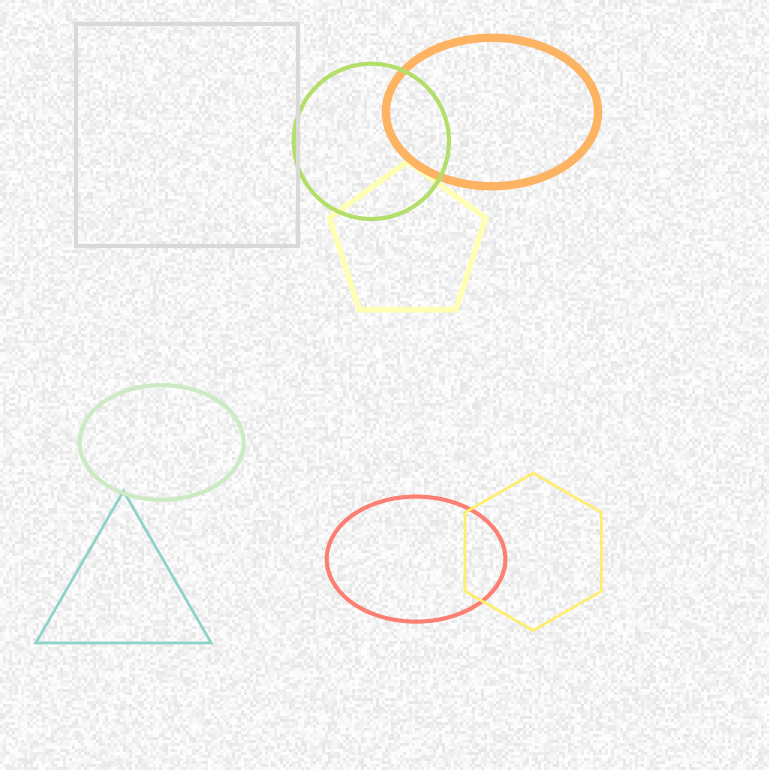[{"shape": "triangle", "thickness": 1, "radius": 0.66, "center": [0.16, 0.231]}, {"shape": "pentagon", "thickness": 2, "radius": 0.53, "center": [0.529, 0.684]}, {"shape": "oval", "thickness": 1.5, "radius": 0.58, "center": [0.54, 0.274]}, {"shape": "oval", "thickness": 3, "radius": 0.69, "center": [0.639, 0.855]}, {"shape": "circle", "thickness": 1.5, "radius": 0.5, "center": [0.482, 0.816]}, {"shape": "square", "thickness": 1.5, "radius": 0.72, "center": [0.242, 0.825]}, {"shape": "oval", "thickness": 1.5, "radius": 0.53, "center": [0.21, 0.425]}, {"shape": "hexagon", "thickness": 1, "radius": 0.51, "center": [0.692, 0.283]}]